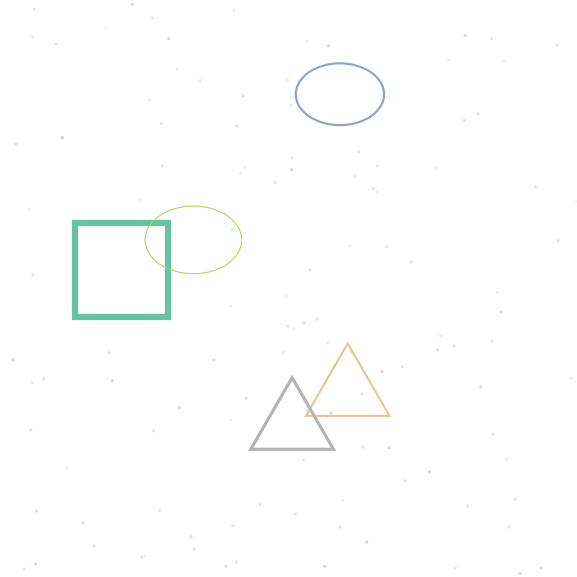[{"shape": "square", "thickness": 3, "radius": 0.4, "center": [0.21, 0.531]}, {"shape": "oval", "thickness": 1, "radius": 0.38, "center": [0.589, 0.836]}, {"shape": "oval", "thickness": 0.5, "radius": 0.42, "center": [0.335, 0.584]}, {"shape": "triangle", "thickness": 1, "radius": 0.42, "center": [0.602, 0.321]}, {"shape": "triangle", "thickness": 1.5, "radius": 0.41, "center": [0.506, 0.263]}]